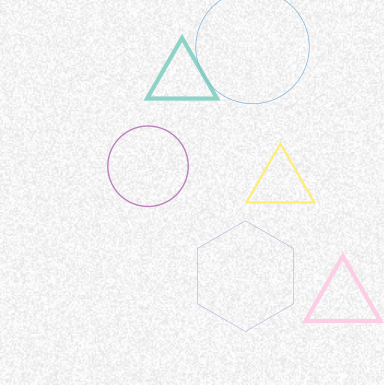[{"shape": "triangle", "thickness": 3, "radius": 0.52, "center": [0.473, 0.797]}, {"shape": "hexagon", "thickness": 0.5, "radius": 0.72, "center": [0.638, 0.283]}, {"shape": "circle", "thickness": 0.5, "radius": 0.74, "center": [0.656, 0.878]}, {"shape": "triangle", "thickness": 3, "radius": 0.56, "center": [0.89, 0.222]}, {"shape": "circle", "thickness": 1, "radius": 0.52, "center": [0.384, 0.568]}, {"shape": "triangle", "thickness": 1.5, "radius": 0.51, "center": [0.728, 0.525]}]